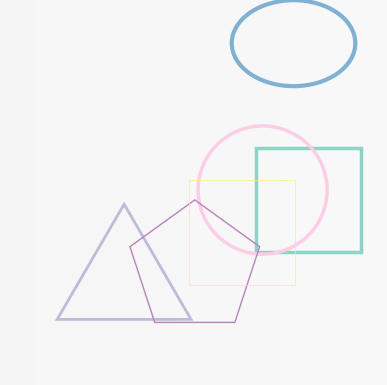[{"shape": "square", "thickness": 2.5, "radius": 0.68, "center": [0.796, 0.481]}, {"shape": "triangle", "thickness": 2, "radius": 1.0, "center": [0.32, 0.27]}, {"shape": "oval", "thickness": 3, "radius": 0.8, "center": [0.757, 0.888]}, {"shape": "circle", "thickness": 2.5, "radius": 0.83, "center": [0.678, 0.506]}, {"shape": "pentagon", "thickness": 1, "radius": 0.88, "center": [0.503, 0.305]}, {"shape": "square", "thickness": 0.5, "radius": 0.68, "center": [0.624, 0.397]}]